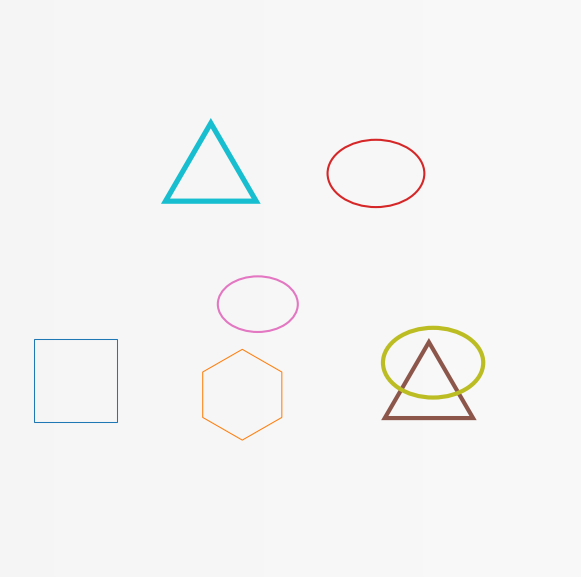[{"shape": "square", "thickness": 0.5, "radius": 0.36, "center": [0.129, 0.341]}, {"shape": "hexagon", "thickness": 0.5, "radius": 0.39, "center": [0.417, 0.316]}, {"shape": "oval", "thickness": 1, "radius": 0.42, "center": [0.647, 0.699]}, {"shape": "triangle", "thickness": 2, "radius": 0.44, "center": [0.738, 0.319]}, {"shape": "oval", "thickness": 1, "radius": 0.34, "center": [0.444, 0.472]}, {"shape": "oval", "thickness": 2, "radius": 0.43, "center": [0.745, 0.371]}, {"shape": "triangle", "thickness": 2.5, "radius": 0.45, "center": [0.363, 0.696]}]